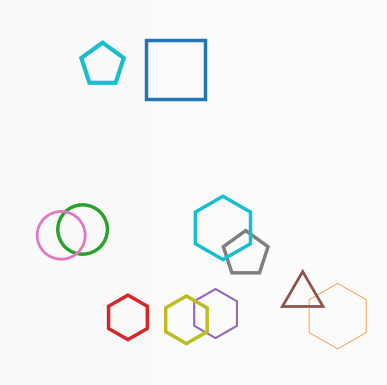[{"shape": "square", "thickness": 2.5, "radius": 0.38, "center": [0.454, 0.819]}, {"shape": "hexagon", "thickness": 0.5, "radius": 0.43, "center": [0.871, 0.179]}, {"shape": "circle", "thickness": 2.5, "radius": 0.32, "center": [0.213, 0.404]}, {"shape": "hexagon", "thickness": 2.5, "radius": 0.29, "center": [0.33, 0.176]}, {"shape": "hexagon", "thickness": 1.5, "radius": 0.32, "center": [0.556, 0.186]}, {"shape": "triangle", "thickness": 2, "radius": 0.3, "center": [0.781, 0.234]}, {"shape": "circle", "thickness": 2, "radius": 0.31, "center": [0.158, 0.389]}, {"shape": "pentagon", "thickness": 2.5, "radius": 0.3, "center": [0.634, 0.34]}, {"shape": "hexagon", "thickness": 2.5, "radius": 0.31, "center": [0.481, 0.169]}, {"shape": "hexagon", "thickness": 2.5, "radius": 0.41, "center": [0.575, 0.408]}, {"shape": "pentagon", "thickness": 3, "radius": 0.29, "center": [0.265, 0.832]}]